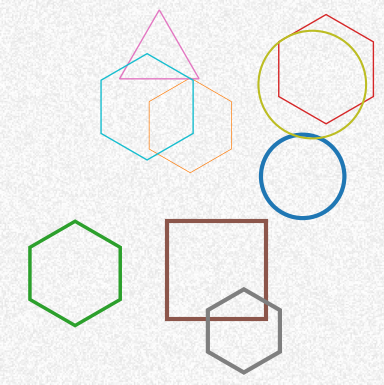[{"shape": "circle", "thickness": 3, "radius": 0.54, "center": [0.786, 0.542]}, {"shape": "hexagon", "thickness": 0.5, "radius": 0.62, "center": [0.494, 0.675]}, {"shape": "hexagon", "thickness": 2.5, "radius": 0.68, "center": [0.195, 0.29]}, {"shape": "hexagon", "thickness": 1, "radius": 0.71, "center": [0.847, 0.82]}, {"shape": "square", "thickness": 3, "radius": 0.64, "center": [0.562, 0.299]}, {"shape": "triangle", "thickness": 1, "radius": 0.6, "center": [0.414, 0.855]}, {"shape": "hexagon", "thickness": 3, "radius": 0.54, "center": [0.633, 0.141]}, {"shape": "circle", "thickness": 1.5, "radius": 0.7, "center": [0.811, 0.78]}, {"shape": "hexagon", "thickness": 1, "radius": 0.69, "center": [0.382, 0.723]}]